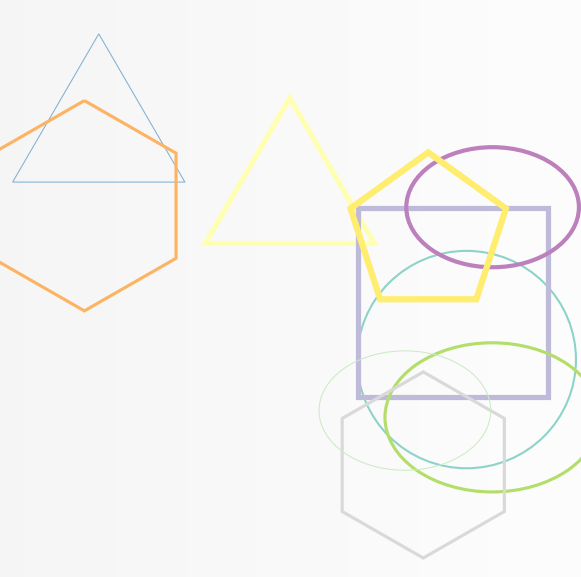[{"shape": "circle", "thickness": 1, "radius": 0.94, "center": [0.803, 0.377]}, {"shape": "triangle", "thickness": 2.5, "radius": 0.84, "center": [0.499, 0.662]}, {"shape": "square", "thickness": 2.5, "radius": 0.82, "center": [0.779, 0.476]}, {"shape": "triangle", "thickness": 0.5, "radius": 0.86, "center": [0.17, 0.769]}, {"shape": "hexagon", "thickness": 1.5, "radius": 0.91, "center": [0.145, 0.643]}, {"shape": "oval", "thickness": 1.5, "radius": 0.92, "center": [0.847, 0.276]}, {"shape": "hexagon", "thickness": 1.5, "radius": 0.81, "center": [0.728, 0.194]}, {"shape": "oval", "thickness": 2, "radius": 0.74, "center": [0.847, 0.64]}, {"shape": "oval", "thickness": 0.5, "radius": 0.74, "center": [0.697, 0.288]}, {"shape": "pentagon", "thickness": 3, "radius": 0.7, "center": [0.737, 0.595]}]